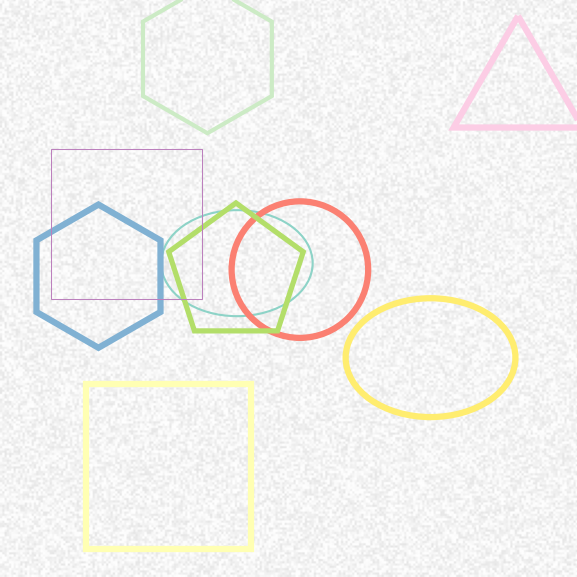[{"shape": "oval", "thickness": 1, "radius": 0.66, "center": [0.41, 0.543]}, {"shape": "square", "thickness": 3, "radius": 0.71, "center": [0.292, 0.192]}, {"shape": "circle", "thickness": 3, "radius": 0.59, "center": [0.519, 0.532]}, {"shape": "hexagon", "thickness": 3, "radius": 0.62, "center": [0.171, 0.521]}, {"shape": "pentagon", "thickness": 2.5, "radius": 0.61, "center": [0.409, 0.525]}, {"shape": "triangle", "thickness": 3, "radius": 0.64, "center": [0.897, 0.843]}, {"shape": "square", "thickness": 0.5, "radius": 0.65, "center": [0.219, 0.612]}, {"shape": "hexagon", "thickness": 2, "radius": 0.64, "center": [0.359, 0.897]}, {"shape": "oval", "thickness": 3, "radius": 0.73, "center": [0.746, 0.38]}]